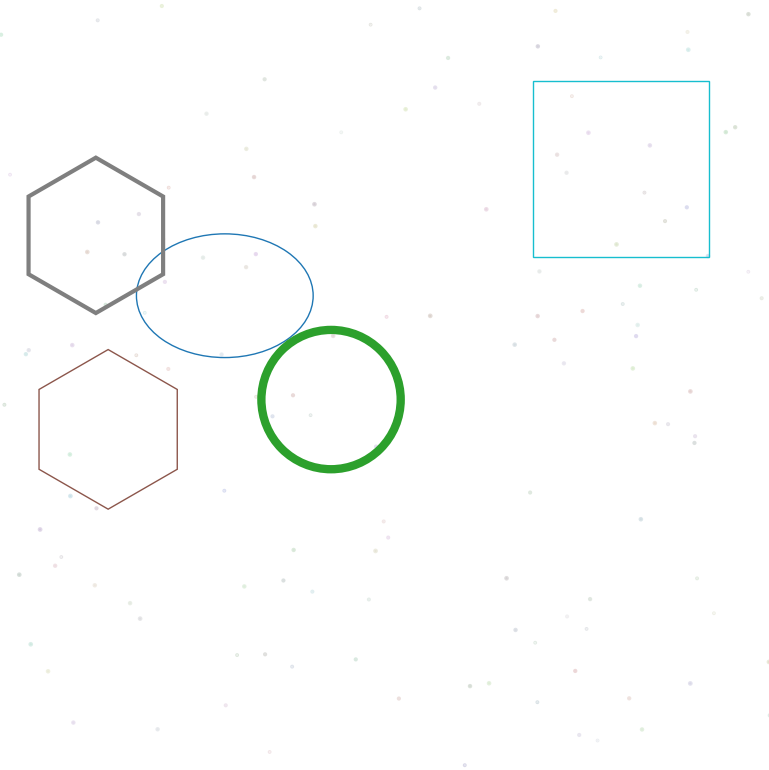[{"shape": "oval", "thickness": 0.5, "radius": 0.57, "center": [0.292, 0.616]}, {"shape": "circle", "thickness": 3, "radius": 0.45, "center": [0.43, 0.481]}, {"shape": "hexagon", "thickness": 0.5, "radius": 0.52, "center": [0.14, 0.442]}, {"shape": "hexagon", "thickness": 1.5, "radius": 0.5, "center": [0.124, 0.694]}, {"shape": "square", "thickness": 0.5, "radius": 0.57, "center": [0.806, 0.78]}]